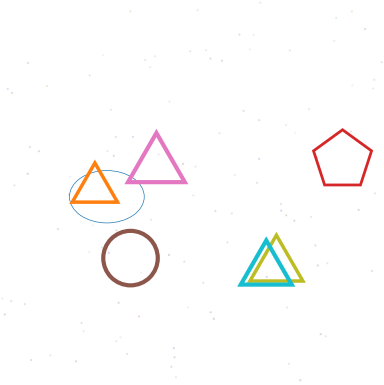[{"shape": "oval", "thickness": 0.5, "radius": 0.49, "center": [0.278, 0.489]}, {"shape": "triangle", "thickness": 2.5, "radius": 0.34, "center": [0.246, 0.509]}, {"shape": "pentagon", "thickness": 2, "radius": 0.4, "center": [0.89, 0.584]}, {"shape": "circle", "thickness": 3, "radius": 0.35, "center": [0.339, 0.33]}, {"shape": "triangle", "thickness": 3, "radius": 0.43, "center": [0.406, 0.569]}, {"shape": "triangle", "thickness": 2.5, "radius": 0.4, "center": [0.718, 0.31]}, {"shape": "triangle", "thickness": 3, "radius": 0.38, "center": [0.692, 0.299]}]